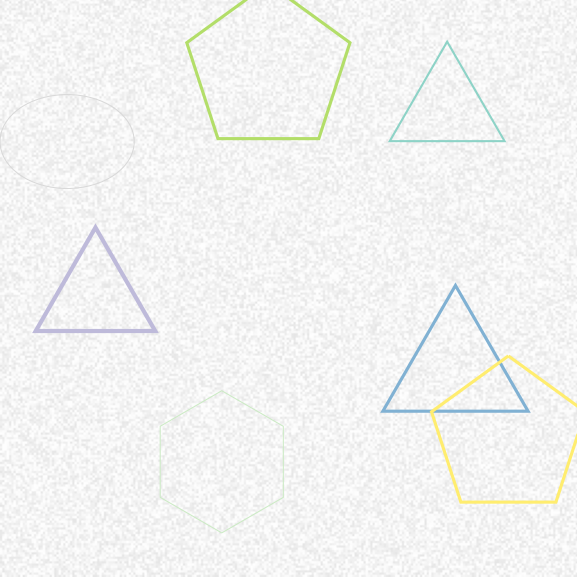[{"shape": "triangle", "thickness": 1, "radius": 0.57, "center": [0.774, 0.812]}, {"shape": "triangle", "thickness": 2, "radius": 0.6, "center": [0.165, 0.486]}, {"shape": "triangle", "thickness": 1.5, "radius": 0.73, "center": [0.789, 0.36]}, {"shape": "pentagon", "thickness": 1.5, "radius": 0.74, "center": [0.465, 0.879]}, {"shape": "oval", "thickness": 0.5, "radius": 0.58, "center": [0.116, 0.754]}, {"shape": "hexagon", "thickness": 0.5, "radius": 0.62, "center": [0.384, 0.199]}, {"shape": "pentagon", "thickness": 1.5, "radius": 0.7, "center": [0.88, 0.243]}]